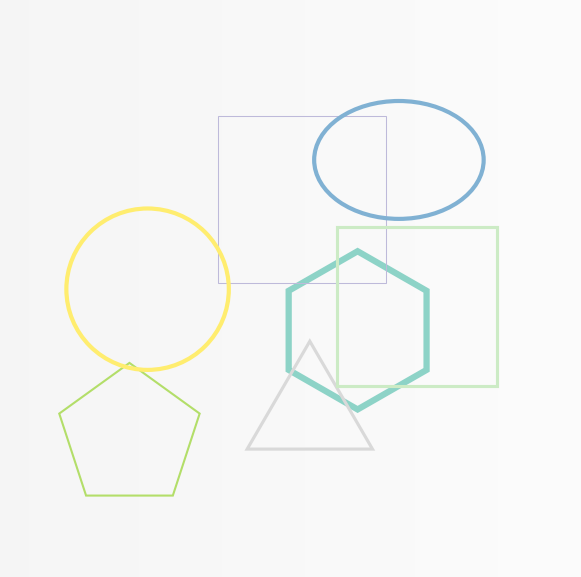[{"shape": "hexagon", "thickness": 3, "radius": 0.68, "center": [0.615, 0.427]}, {"shape": "square", "thickness": 0.5, "radius": 0.72, "center": [0.519, 0.654]}, {"shape": "oval", "thickness": 2, "radius": 0.73, "center": [0.686, 0.722]}, {"shape": "pentagon", "thickness": 1, "radius": 0.63, "center": [0.223, 0.244]}, {"shape": "triangle", "thickness": 1.5, "radius": 0.62, "center": [0.533, 0.284]}, {"shape": "square", "thickness": 1.5, "radius": 0.69, "center": [0.718, 0.468]}, {"shape": "circle", "thickness": 2, "radius": 0.7, "center": [0.254, 0.498]}]